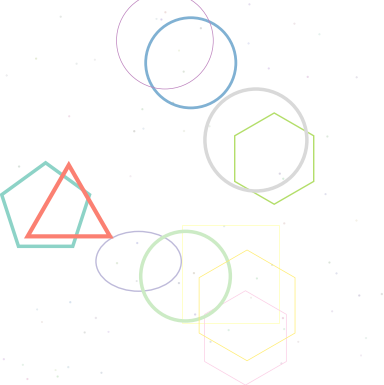[{"shape": "pentagon", "thickness": 2.5, "radius": 0.6, "center": [0.118, 0.457]}, {"shape": "square", "thickness": 0.5, "radius": 0.63, "center": [0.598, 0.288]}, {"shape": "oval", "thickness": 1, "radius": 0.55, "center": [0.36, 0.321]}, {"shape": "triangle", "thickness": 3, "radius": 0.62, "center": [0.179, 0.448]}, {"shape": "circle", "thickness": 2, "radius": 0.59, "center": [0.496, 0.837]}, {"shape": "hexagon", "thickness": 1, "radius": 0.59, "center": [0.712, 0.588]}, {"shape": "hexagon", "thickness": 0.5, "radius": 0.61, "center": [0.638, 0.122]}, {"shape": "circle", "thickness": 2.5, "radius": 0.66, "center": [0.665, 0.636]}, {"shape": "circle", "thickness": 0.5, "radius": 0.63, "center": [0.428, 0.894]}, {"shape": "circle", "thickness": 2.5, "radius": 0.58, "center": [0.482, 0.283]}, {"shape": "hexagon", "thickness": 0.5, "radius": 0.72, "center": [0.642, 0.207]}]